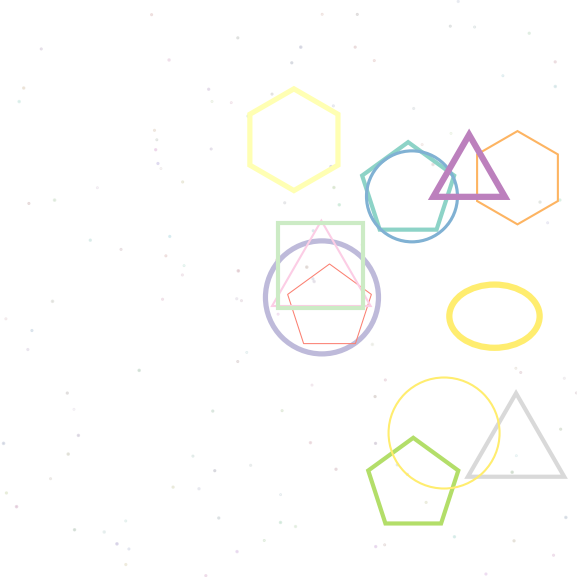[{"shape": "pentagon", "thickness": 2, "radius": 0.42, "center": [0.707, 0.669]}, {"shape": "hexagon", "thickness": 2.5, "radius": 0.44, "center": [0.509, 0.757]}, {"shape": "circle", "thickness": 2.5, "radius": 0.49, "center": [0.558, 0.484]}, {"shape": "pentagon", "thickness": 0.5, "radius": 0.38, "center": [0.571, 0.466]}, {"shape": "circle", "thickness": 1.5, "radius": 0.39, "center": [0.713, 0.659]}, {"shape": "hexagon", "thickness": 1, "radius": 0.4, "center": [0.896, 0.691]}, {"shape": "pentagon", "thickness": 2, "radius": 0.41, "center": [0.716, 0.159]}, {"shape": "triangle", "thickness": 1, "radius": 0.49, "center": [0.556, 0.519]}, {"shape": "triangle", "thickness": 2, "radius": 0.48, "center": [0.894, 0.222]}, {"shape": "triangle", "thickness": 3, "radius": 0.36, "center": [0.812, 0.694]}, {"shape": "square", "thickness": 2, "radius": 0.37, "center": [0.555, 0.539]}, {"shape": "oval", "thickness": 3, "radius": 0.39, "center": [0.856, 0.452]}, {"shape": "circle", "thickness": 1, "radius": 0.48, "center": [0.769, 0.249]}]